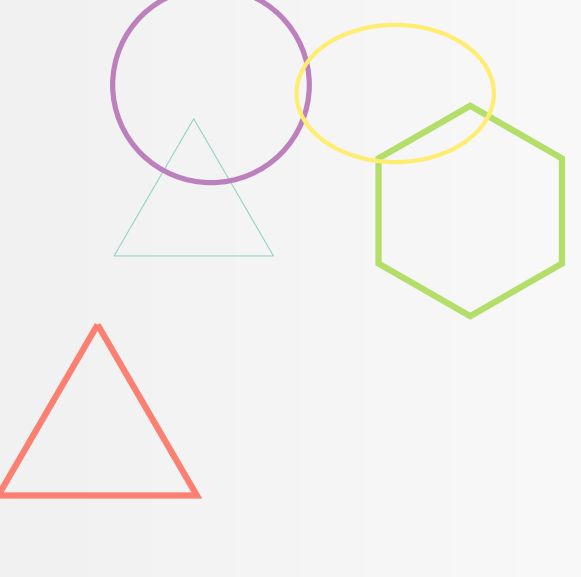[{"shape": "triangle", "thickness": 0.5, "radius": 0.79, "center": [0.333, 0.635]}, {"shape": "triangle", "thickness": 3, "radius": 0.99, "center": [0.168, 0.24]}, {"shape": "hexagon", "thickness": 3, "radius": 0.91, "center": [0.809, 0.634]}, {"shape": "circle", "thickness": 2.5, "radius": 0.85, "center": [0.363, 0.852]}, {"shape": "oval", "thickness": 2, "radius": 0.85, "center": [0.68, 0.837]}]